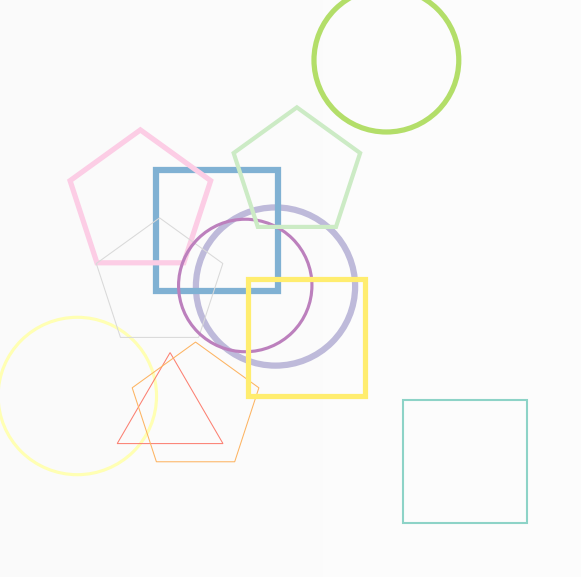[{"shape": "square", "thickness": 1, "radius": 0.53, "center": [0.799, 0.201]}, {"shape": "circle", "thickness": 1.5, "radius": 0.68, "center": [0.133, 0.313]}, {"shape": "circle", "thickness": 3, "radius": 0.68, "center": [0.474, 0.503]}, {"shape": "triangle", "thickness": 0.5, "radius": 0.53, "center": [0.293, 0.284]}, {"shape": "square", "thickness": 3, "radius": 0.52, "center": [0.373, 0.599]}, {"shape": "pentagon", "thickness": 0.5, "radius": 0.57, "center": [0.336, 0.292]}, {"shape": "circle", "thickness": 2.5, "radius": 0.62, "center": [0.665, 0.895]}, {"shape": "pentagon", "thickness": 2.5, "radius": 0.64, "center": [0.241, 0.647]}, {"shape": "pentagon", "thickness": 0.5, "radius": 0.57, "center": [0.274, 0.507]}, {"shape": "circle", "thickness": 1.5, "radius": 0.57, "center": [0.422, 0.505]}, {"shape": "pentagon", "thickness": 2, "radius": 0.57, "center": [0.511, 0.699]}, {"shape": "square", "thickness": 2.5, "radius": 0.5, "center": [0.527, 0.414]}]